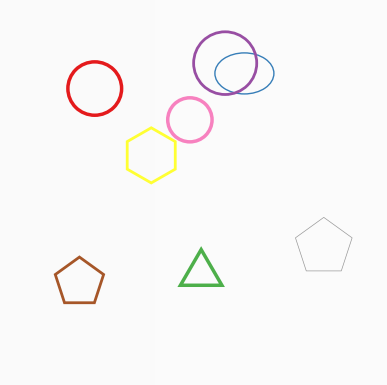[{"shape": "circle", "thickness": 2.5, "radius": 0.35, "center": [0.245, 0.77]}, {"shape": "oval", "thickness": 1, "radius": 0.38, "center": [0.631, 0.809]}, {"shape": "triangle", "thickness": 2.5, "radius": 0.31, "center": [0.519, 0.29]}, {"shape": "circle", "thickness": 2, "radius": 0.41, "center": [0.581, 0.836]}, {"shape": "hexagon", "thickness": 2, "radius": 0.36, "center": [0.39, 0.596]}, {"shape": "pentagon", "thickness": 2, "radius": 0.33, "center": [0.205, 0.267]}, {"shape": "circle", "thickness": 2.5, "radius": 0.29, "center": [0.49, 0.689]}, {"shape": "pentagon", "thickness": 0.5, "radius": 0.38, "center": [0.836, 0.359]}]